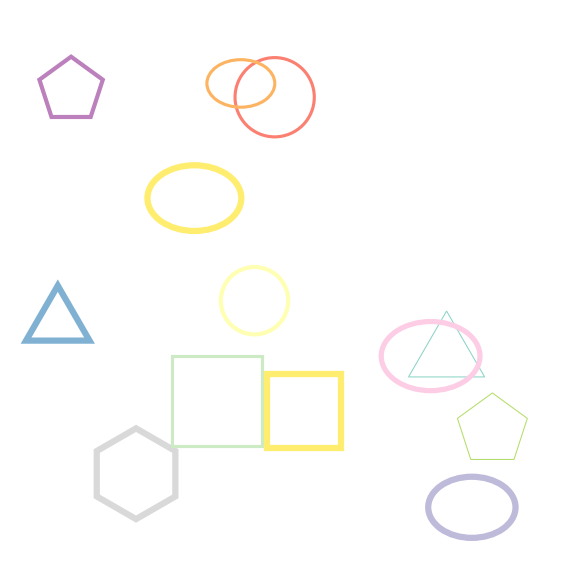[{"shape": "triangle", "thickness": 0.5, "radius": 0.38, "center": [0.773, 0.384]}, {"shape": "circle", "thickness": 2, "radius": 0.29, "center": [0.441, 0.478]}, {"shape": "oval", "thickness": 3, "radius": 0.38, "center": [0.817, 0.121]}, {"shape": "circle", "thickness": 1.5, "radius": 0.34, "center": [0.476, 0.831]}, {"shape": "triangle", "thickness": 3, "radius": 0.32, "center": [0.1, 0.441]}, {"shape": "oval", "thickness": 1.5, "radius": 0.29, "center": [0.417, 0.855]}, {"shape": "pentagon", "thickness": 0.5, "radius": 0.32, "center": [0.853, 0.255]}, {"shape": "oval", "thickness": 2.5, "radius": 0.43, "center": [0.746, 0.383]}, {"shape": "hexagon", "thickness": 3, "radius": 0.39, "center": [0.236, 0.179]}, {"shape": "pentagon", "thickness": 2, "radius": 0.29, "center": [0.123, 0.843]}, {"shape": "square", "thickness": 1.5, "radius": 0.39, "center": [0.375, 0.304]}, {"shape": "oval", "thickness": 3, "radius": 0.41, "center": [0.337, 0.656]}, {"shape": "square", "thickness": 3, "radius": 0.32, "center": [0.526, 0.287]}]